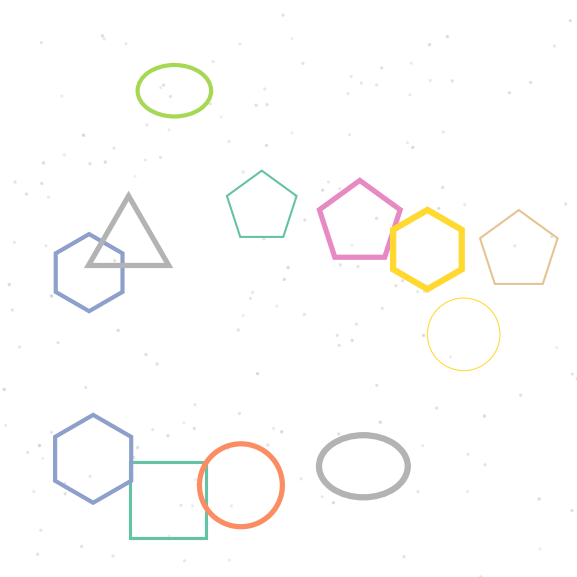[{"shape": "square", "thickness": 1.5, "radius": 0.33, "center": [0.291, 0.133]}, {"shape": "pentagon", "thickness": 1, "radius": 0.32, "center": [0.453, 0.64]}, {"shape": "circle", "thickness": 2.5, "radius": 0.36, "center": [0.417, 0.159]}, {"shape": "hexagon", "thickness": 2, "radius": 0.38, "center": [0.161, 0.205]}, {"shape": "hexagon", "thickness": 2, "radius": 0.33, "center": [0.154, 0.527]}, {"shape": "pentagon", "thickness": 2.5, "radius": 0.37, "center": [0.623, 0.613]}, {"shape": "oval", "thickness": 2, "radius": 0.32, "center": [0.302, 0.842]}, {"shape": "hexagon", "thickness": 3, "radius": 0.34, "center": [0.74, 0.567]}, {"shape": "circle", "thickness": 0.5, "radius": 0.31, "center": [0.803, 0.42]}, {"shape": "pentagon", "thickness": 1, "radius": 0.35, "center": [0.898, 0.565]}, {"shape": "triangle", "thickness": 2.5, "radius": 0.4, "center": [0.223, 0.58]}, {"shape": "oval", "thickness": 3, "radius": 0.38, "center": [0.629, 0.192]}]